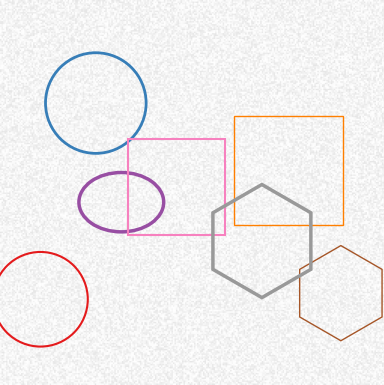[{"shape": "circle", "thickness": 1.5, "radius": 0.61, "center": [0.105, 0.223]}, {"shape": "circle", "thickness": 2, "radius": 0.65, "center": [0.249, 0.732]}, {"shape": "oval", "thickness": 2.5, "radius": 0.55, "center": [0.315, 0.475]}, {"shape": "square", "thickness": 1, "radius": 0.71, "center": [0.748, 0.557]}, {"shape": "hexagon", "thickness": 1, "radius": 0.62, "center": [0.885, 0.239]}, {"shape": "square", "thickness": 1.5, "radius": 0.63, "center": [0.458, 0.514]}, {"shape": "hexagon", "thickness": 2.5, "radius": 0.73, "center": [0.68, 0.374]}]